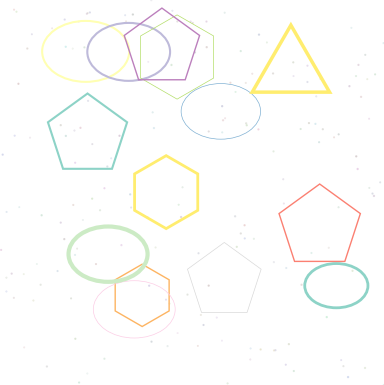[{"shape": "oval", "thickness": 2, "radius": 0.41, "center": [0.874, 0.258]}, {"shape": "pentagon", "thickness": 1.5, "radius": 0.54, "center": [0.227, 0.649]}, {"shape": "oval", "thickness": 1.5, "radius": 0.57, "center": [0.223, 0.867]}, {"shape": "oval", "thickness": 1.5, "radius": 0.54, "center": [0.334, 0.865]}, {"shape": "pentagon", "thickness": 1, "radius": 0.56, "center": [0.83, 0.411]}, {"shape": "oval", "thickness": 0.5, "radius": 0.52, "center": [0.574, 0.711]}, {"shape": "hexagon", "thickness": 1, "radius": 0.4, "center": [0.369, 0.233]}, {"shape": "hexagon", "thickness": 0.5, "radius": 0.55, "center": [0.46, 0.852]}, {"shape": "oval", "thickness": 0.5, "radius": 0.53, "center": [0.349, 0.196]}, {"shape": "pentagon", "thickness": 0.5, "radius": 0.5, "center": [0.583, 0.27]}, {"shape": "pentagon", "thickness": 1, "radius": 0.51, "center": [0.421, 0.876]}, {"shape": "oval", "thickness": 3, "radius": 0.51, "center": [0.281, 0.34]}, {"shape": "hexagon", "thickness": 2, "radius": 0.47, "center": [0.432, 0.501]}, {"shape": "triangle", "thickness": 2.5, "radius": 0.58, "center": [0.756, 0.819]}]